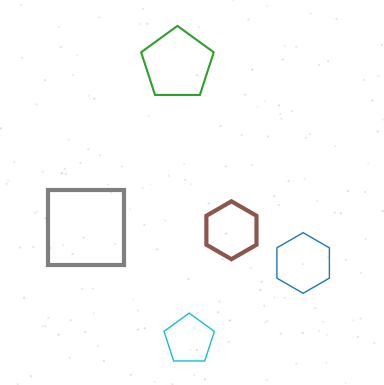[{"shape": "hexagon", "thickness": 1, "radius": 0.39, "center": [0.787, 0.317]}, {"shape": "pentagon", "thickness": 1.5, "radius": 0.5, "center": [0.461, 0.834]}, {"shape": "hexagon", "thickness": 3, "radius": 0.38, "center": [0.601, 0.402]}, {"shape": "square", "thickness": 3, "radius": 0.49, "center": [0.224, 0.409]}, {"shape": "pentagon", "thickness": 1, "radius": 0.34, "center": [0.491, 0.118]}]